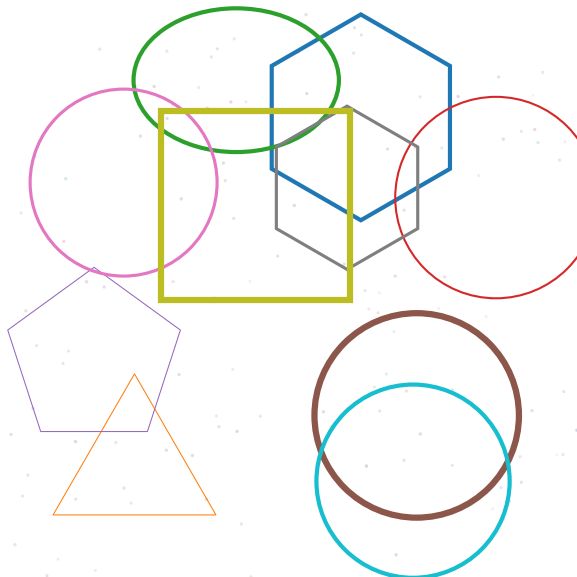[{"shape": "hexagon", "thickness": 2, "radius": 0.89, "center": [0.625, 0.796]}, {"shape": "triangle", "thickness": 0.5, "radius": 0.81, "center": [0.233, 0.189]}, {"shape": "oval", "thickness": 2, "radius": 0.89, "center": [0.409, 0.86]}, {"shape": "circle", "thickness": 1, "radius": 0.87, "center": [0.859, 0.657]}, {"shape": "pentagon", "thickness": 0.5, "radius": 0.79, "center": [0.163, 0.379]}, {"shape": "circle", "thickness": 3, "radius": 0.89, "center": [0.722, 0.28]}, {"shape": "circle", "thickness": 1.5, "radius": 0.81, "center": [0.214, 0.683]}, {"shape": "hexagon", "thickness": 1.5, "radius": 0.71, "center": [0.601, 0.674]}, {"shape": "square", "thickness": 3, "radius": 0.82, "center": [0.442, 0.644]}, {"shape": "circle", "thickness": 2, "radius": 0.84, "center": [0.715, 0.166]}]